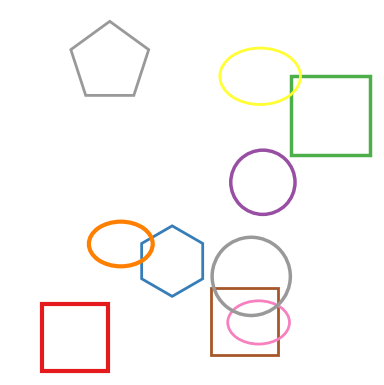[{"shape": "square", "thickness": 3, "radius": 0.43, "center": [0.195, 0.123]}, {"shape": "hexagon", "thickness": 2, "radius": 0.46, "center": [0.447, 0.322]}, {"shape": "square", "thickness": 2.5, "radius": 0.51, "center": [0.859, 0.7]}, {"shape": "circle", "thickness": 2.5, "radius": 0.42, "center": [0.683, 0.527]}, {"shape": "oval", "thickness": 3, "radius": 0.41, "center": [0.314, 0.366]}, {"shape": "oval", "thickness": 2, "radius": 0.52, "center": [0.676, 0.802]}, {"shape": "square", "thickness": 2, "radius": 0.43, "center": [0.636, 0.165]}, {"shape": "oval", "thickness": 2, "radius": 0.4, "center": [0.672, 0.162]}, {"shape": "circle", "thickness": 2.5, "radius": 0.51, "center": [0.653, 0.282]}, {"shape": "pentagon", "thickness": 2, "radius": 0.53, "center": [0.285, 0.838]}]